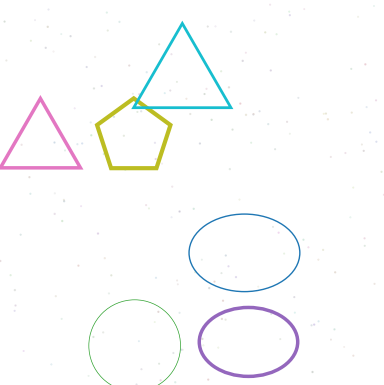[{"shape": "oval", "thickness": 1, "radius": 0.72, "center": [0.635, 0.343]}, {"shape": "circle", "thickness": 0.5, "radius": 0.6, "center": [0.35, 0.102]}, {"shape": "oval", "thickness": 2.5, "radius": 0.64, "center": [0.645, 0.112]}, {"shape": "triangle", "thickness": 2.5, "radius": 0.6, "center": [0.105, 0.624]}, {"shape": "pentagon", "thickness": 3, "radius": 0.5, "center": [0.347, 0.644]}, {"shape": "triangle", "thickness": 2, "radius": 0.73, "center": [0.474, 0.793]}]